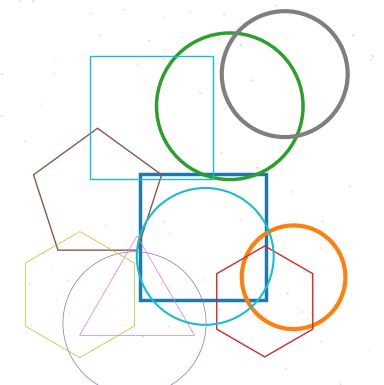[{"shape": "square", "thickness": 2.5, "radius": 0.82, "center": [0.527, 0.384]}, {"shape": "circle", "thickness": 3, "radius": 0.67, "center": [0.763, 0.28]}, {"shape": "circle", "thickness": 2.5, "radius": 0.95, "center": [0.597, 0.724]}, {"shape": "hexagon", "thickness": 1, "radius": 0.72, "center": [0.688, 0.217]}, {"shape": "circle", "thickness": 0.5, "radius": 0.93, "center": [0.349, 0.16]}, {"shape": "pentagon", "thickness": 1, "radius": 0.88, "center": [0.253, 0.492]}, {"shape": "triangle", "thickness": 0.5, "radius": 0.86, "center": [0.356, 0.215]}, {"shape": "circle", "thickness": 3, "radius": 0.82, "center": [0.74, 0.807]}, {"shape": "hexagon", "thickness": 0.5, "radius": 0.82, "center": [0.207, 0.235]}, {"shape": "square", "thickness": 1, "radius": 0.8, "center": [0.393, 0.695]}, {"shape": "circle", "thickness": 1.5, "radius": 0.89, "center": [0.533, 0.334]}]